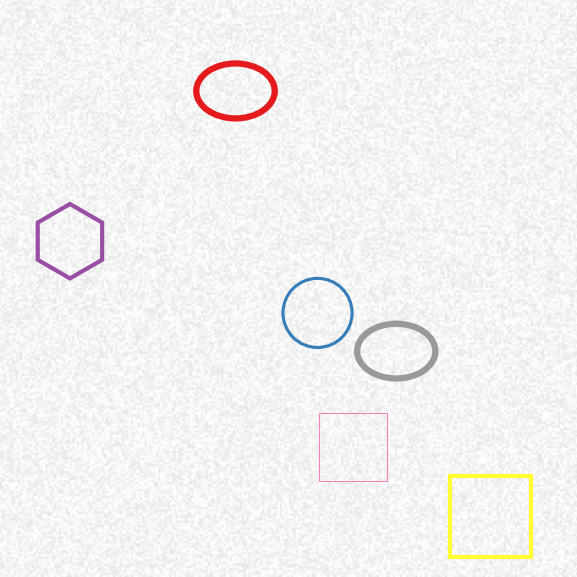[{"shape": "oval", "thickness": 3, "radius": 0.34, "center": [0.408, 0.842]}, {"shape": "circle", "thickness": 1.5, "radius": 0.3, "center": [0.55, 0.457]}, {"shape": "hexagon", "thickness": 2, "radius": 0.32, "center": [0.121, 0.581]}, {"shape": "square", "thickness": 2, "radius": 0.35, "center": [0.85, 0.105]}, {"shape": "square", "thickness": 0.5, "radius": 0.3, "center": [0.612, 0.225]}, {"shape": "oval", "thickness": 3, "radius": 0.34, "center": [0.686, 0.391]}]